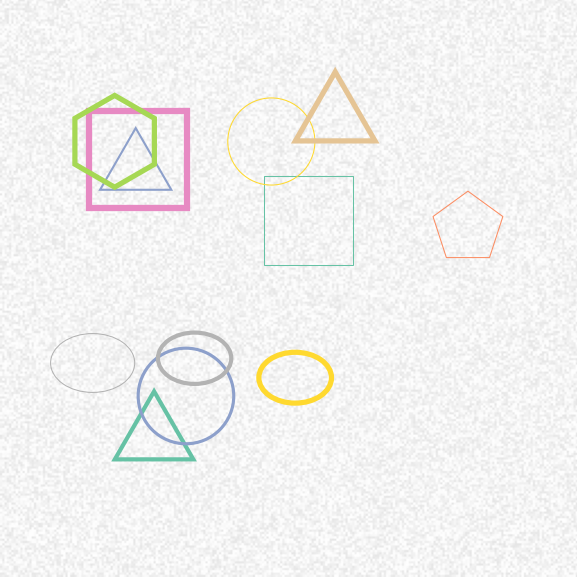[{"shape": "triangle", "thickness": 2, "radius": 0.39, "center": [0.267, 0.243]}, {"shape": "square", "thickness": 0.5, "radius": 0.38, "center": [0.534, 0.617]}, {"shape": "pentagon", "thickness": 0.5, "radius": 0.32, "center": [0.81, 0.605]}, {"shape": "circle", "thickness": 1.5, "radius": 0.41, "center": [0.322, 0.313]}, {"shape": "triangle", "thickness": 1, "radius": 0.36, "center": [0.235, 0.706]}, {"shape": "square", "thickness": 3, "radius": 0.42, "center": [0.239, 0.723]}, {"shape": "hexagon", "thickness": 2.5, "radius": 0.4, "center": [0.199, 0.754]}, {"shape": "oval", "thickness": 2.5, "radius": 0.31, "center": [0.511, 0.345]}, {"shape": "circle", "thickness": 0.5, "radius": 0.38, "center": [0.47, 0.754]}, {"shape": "triangle", "thickness": 2.5, "radius": 0.4, "center": [0.58, 0.795]}, {"shape": "oval", "thickness": 2, "radius": 0.32, "center": [0.337, 0.379]}, {"shape": "oval", "thickness": 0.5, "radius": 0.36, "center": [0.16, 0.371]}]